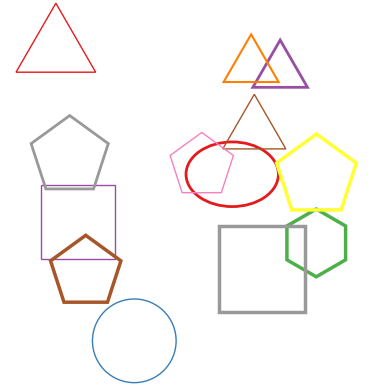[{"shape": "oval", "thickness": 2, "radius": 0.6, "center": [0.603, 0.547]}, {"shape": "triangle", "thickness": 1, "radius": 0.6, "center": [0.145, 0.872]}, {"shape": "circle", "thickness": 1, "radius": 0.54, "center": [0.349, 0.115]}, {"shape": "hexagon", "thickness": 2.5, "radius": 0.44, "center": [0.821, 0.369]}, {"shape": "triangle", "thickness": 2, "radius": 0.41, "center": [0.728, 0.814]}, {"shape": "square", "thickness": 1, "radius": 0.48, "center": [0.203, 0.423]}, {"shape": "triangle", "thickness": 1.5, "radius": 0.41, "center": [0.652, 0.828]}, {"shape": "pentagon", "thickness": 2.5, "radius": 0.54, "center": [0.822, 0.543]}, {"shape": "pentagon", "thickness": 2.5, "radius": 0.48, "center": [0.223, 0.293]}, {"shape": "triangle", "thickness": 1, "radius": 0.47, "center": [0.661, 0.661]}, {"shape": "pentagon", "thickness": 1, "radius": 0.43, "center": [0.524, 0.569]}, {"shape": "pentagon", "thickness": 2, "radius": 0.53, "center": [0.181, 0.594]}, {"shape": "square", "thickness": 2.5, "radius": 0.56, "center": [0.681, 0.301]}]